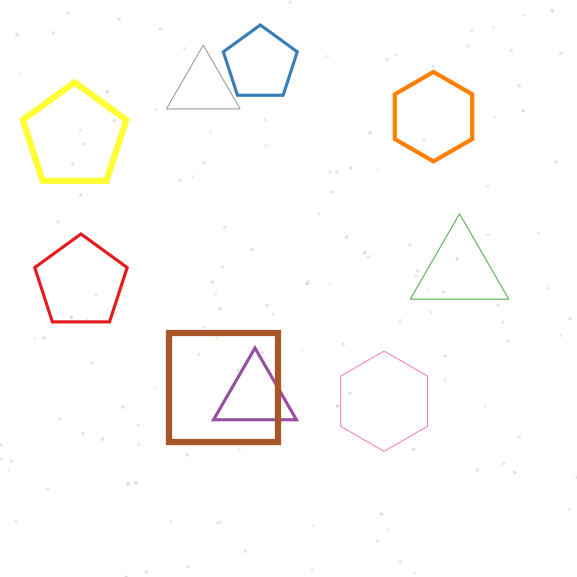[{"shape": "pentagon", "thickness": 1.5, "radius": 0.42, "center": [0.14, 0.51]}, {"shape": "pentagon", "thickness": 1.5, "radius": 0.34, "center": [0.451, 0.889]}, {"shape": "triangle", "thickness": 0.5, "radius": 0.49, "center": [0.796, 0.53]}, {"shape": "triangle", "thickness": 1.5, "radius": 0.41, "center": [0.442, 0.314]}, {"shape": "hexagon", "thickness": 2, "radius": 0.39, "center": [0.751, 0.797]}, {"shape": "pentagon", "thickness": 3, "radius": 0.47, "center": [0.129, 0.762]}, {"shape": "square", "thickness": 3, "radius": 0.48, "center": [0.387, 0.328]}, {"shape": "hexagon", "thickness": 0.5, "radius": 0.43, "center": [0.665, 0.304]}, {"shape": "triangle", "thickness": 0.5, "radius": 0.37, "center": [0.352, 0.847]}]